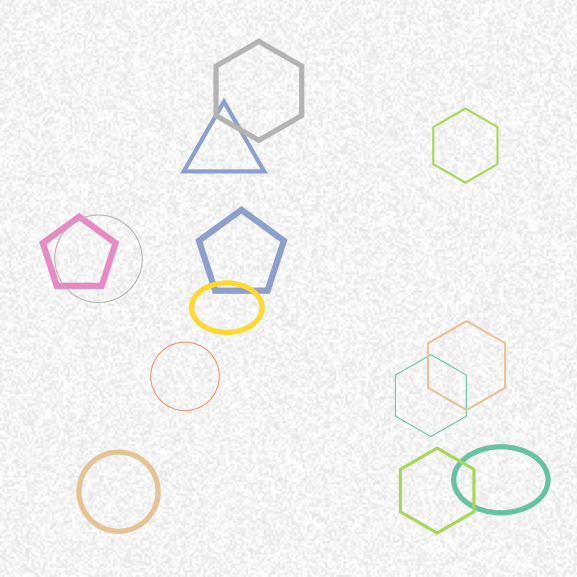[{"shape": "hexagon", "thickness": 0.5, "radius": 0.35, "center": [0.746, 0.314]}, {"shape": "oval", "thickness": 2.5, "radius": 0.41, "center": [0.867, 0.168]}, {"shape": "circle", "thickness": 0.5, "radius": 0.3, "center": [0.32, 0.347]}, {"shape": "triangle", "thickness": 2, "radius": 0.4, "center": [0.388, 0.743]}, {"shape": "pentagon", "thickness": 3, "radius": 0.39, "center": [0.418, 0.558]}, {"shape": "pentagon", "thickness": 3, "radius": 0.33, "center": [0.137, 0.558]}, {"shape": "hexagon", "thickness": 1, "radius": 0.32, "center": [0.806, 0.747]}, {"shape": "hexagon", "thickness": 1.5, "radius": 0.37, "center": [0.757, 0.15]}, {"shape": "oval", "thickness": 2.5, "radius": 0.31, "center": [0.393, 0.466]}, {"shape": "circle", "thickness": 2.5, "radius": 0.34, "center": [0.205, 0.148]}, {"shape": "hexagon", "thickness": 1, "radius": 0.39, "center": [0.808, 0.366]}, {"shape": "hexagon", "thickness": 2.5, "radius": 0.43, "center": [0.448, 0.842]}, {"shape": "circle", "thickness": 0.5, "radius": 0.38, "center": [0.171, 0.551]}]